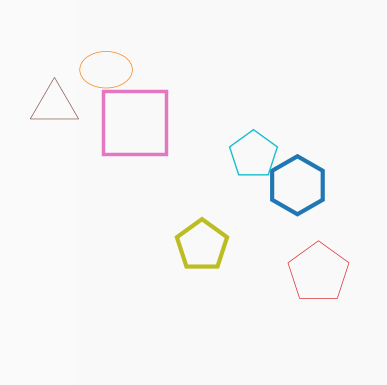[{"shape": "hexagon", "thickness": 3, "radius": 0.38, "center": [0.768, 0.519]}, {"shape": "oval", "thickness": 0.5, "radius": 0.34, "center": [0.274, 0.819]}, {"shape": "pentagon", "thickness": 0.5, "radius": 0.41, "center": [0.822, 0.292]}, {"shape": "triangle", "thickness": 0.5, "radius": 0.36, "center": [0.141, 0.727]}, {"shape": "square", "thickness": 2.5, "radius": 0.41, "center": [0.347, 0.682]}, {"shape": "pentagon", "thickness": 3, "radius": 0.34, "center": [0.521, 0.363]}, {"shape": "pentagon", "thickness": 1, "radius": 0.32, "center": [0.654, 0.598]}]